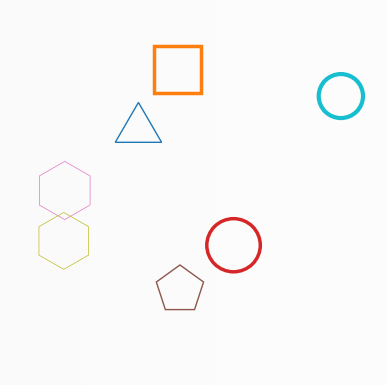[{"shape": "triangle", "thickness": 1, "radius": 0.35, "center": [0.357, 0.665]}, {"shape": "square", "thickness": 2.5, "radius": 0.3, "center": [0.458, 0.82]}, {"shape": "circle", "thickness": 2.5, "radius": 0.35, "center": [0.603, 0.363]}, {"shape": "pentagon", "thickness": 1, "radius": 0.32, "center": [0.464, 0.248]}, {"shape": "hexagon", "thickness": 0.5, "radius": 0.38, "center": [0.167, 0.505]}, {"shape": "hexagon", "thickness": 0.5, "radius": 0.37, "center": [0.165, 0.374]}, {"shape": "circle", "thickness": 3, "radius": 0.29, "center": [0.88, 0.75]}]